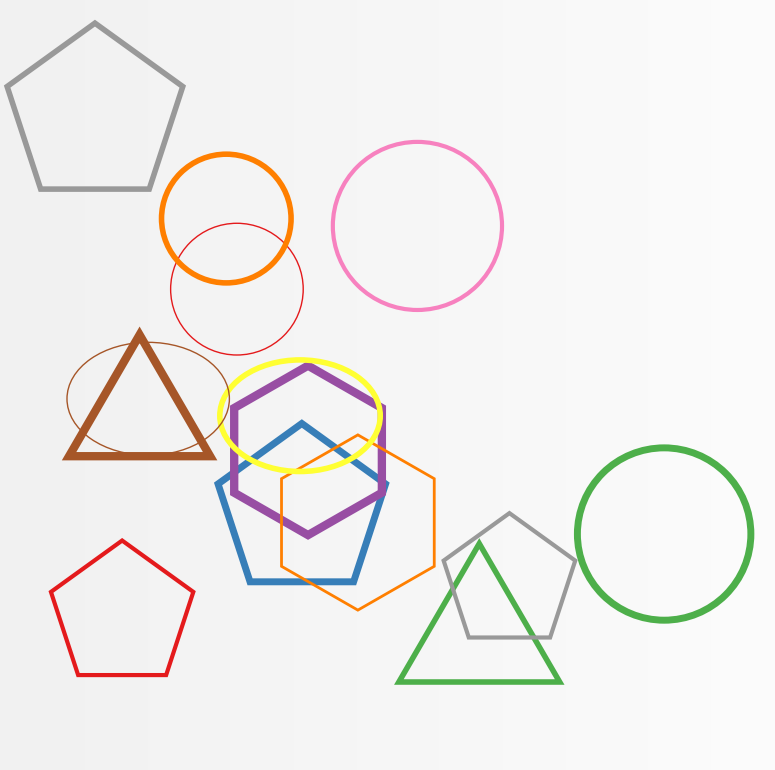[{"shape": "circle", "thickness": 0.5, "radius": 0.43, "center": [0.306, 0.624]}, {"shape": "pentagon", "thickness": 1.5, "radius": 0.48, "center": [0.158, 0.201]}, {"shape": "pentagon", "thickness": 2.5, "radius": 0.57, "center": [0.389, 0.336]}, {"shape": "circle", "thickness": 2.5, "radius": 0.56, "center": [0.857, 0.306]}, {"shape": "triangle", "thickness": 2, "radius": 0.6, "center": [0.618, 0.174]}, {"shape": "hexagon", "thickness": 3, "radius": 0.55, "center": [0.397, 0.415]}, {"shape": "hexagon", "thickness": 1, "radius": 0.57, "center": [0.462, 0.321]}, {"shape": "circle", "thickness": 2, "radius": 0.42, "center": [0.292, 0.716]}, {"shape": "oval", "thickness": 2, "radius": 0.52, "center": [0.387, 0.46]}, {"shape": "triangle", "thickness": 3, "radius": 0.53, "center": [0.18, 0.46]}, {"shape": "oval", "thickness": 0.5, "radius": 0.52, "center": [0.191, 0.482]}, {"shape": "circle", "thickness": 1.5, "radius": 0.55, "center": [0.539, 0.707]}, {"shape": "pentagon", "thickness": 1.5, "radius": 0.45, "center": [0.657, 0.244]}, {"shape": "pentagon", "thickness": 2, "radius": 0.6, "center": [0.123, 0.851]}]